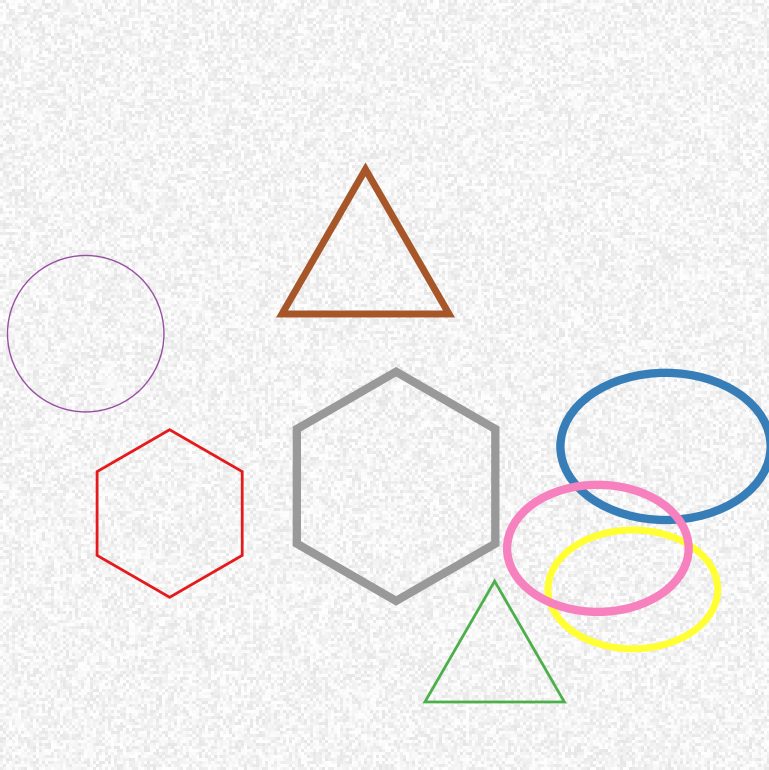[{"shape": "hexagon", "thickness": 1, "radius": 0.54, "center": [0.22, 0.333]}, {"shape": "oval", "thickness": 3, "radius": 0.68, "center": [0.864, 0.42]}, {"shape": "triangle", "thickness": 1, "radius": 0.52, "center": [0.642, 0.141]}, {"shape": "circle", "thickness": 0.5, "radius": 0.51, "center": [0.111, 0.567]}, {"shape": "oval", "thickness": 2.5, "radius": 0.55, "center": [0.822, 0.234]}, {"shape": "triangle", "thickness": 2.5, "radius": 0.63, "center": [0.475, 0.655]}, {"shape": "oval", "thickness": 3, "radius": 0.59, "center": [0.776, 0.288]}, {"shape": "hexagon", "thickness": 3, "radius": 0.74, "center": [0.514, 0.368]}]